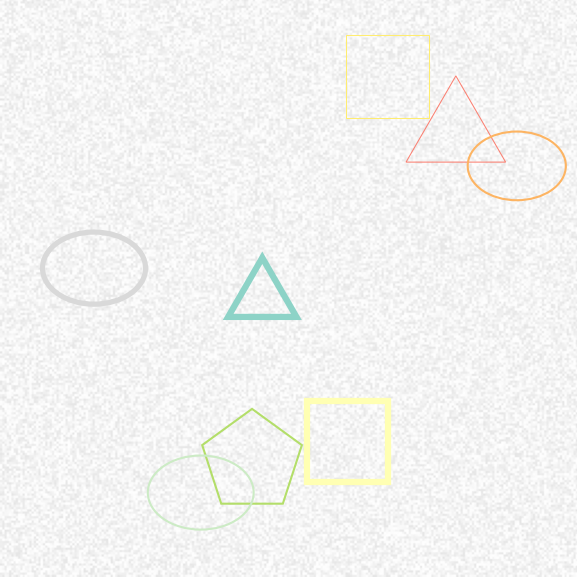[{"shape": "triangle", "thickness": 3, "radius": 0.34, "center": [0.454, 0.484]}, {"shape": "square", "thickness": 3, "radius": 0.35, "center": [0.601, 0.234]}, {"shape": "triangle", "thickness": 0.5, "radius": 0.5, "center": [0.789, 0.768]}, {"shape": "oval", "thickness": 1, "radius": 0.42, "center": [0.895, 0.712]}, {"shape": "pentagon", "thickness": 1, "radius": 0.45, "center": [0.436, 0.2]}, {"shape": "oval", "thickness": 2.5, "radius": 0.45, "center": [0.163, 0.535]}, {"shape": "oval", "thickness": 1, "radius": 0.46, "center": [0.348, 0.146]}, {"shape": "square", "thickness": 0.5, "radius": 0.36, "center": [0.671, 0.867]}]